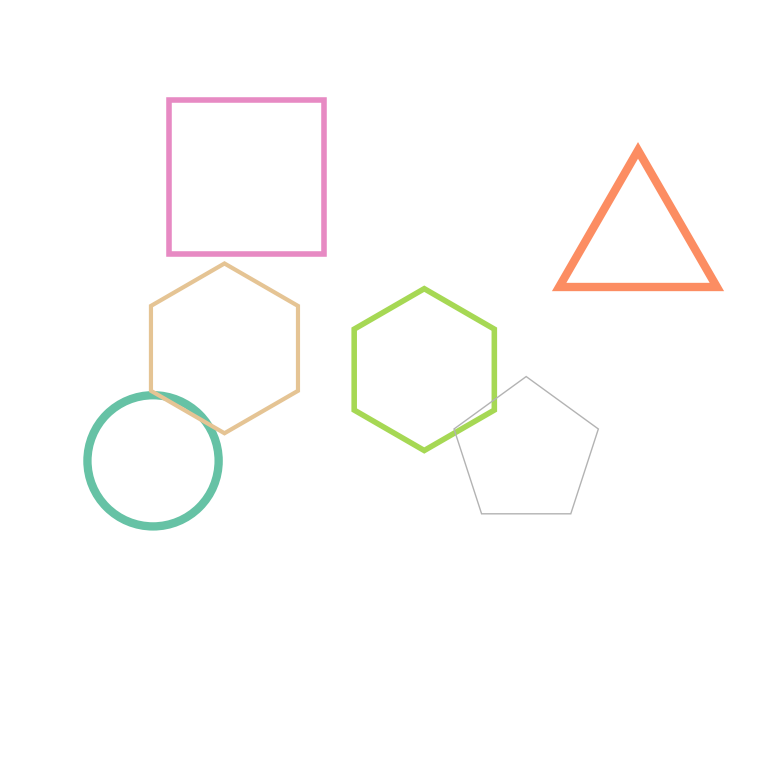[{"shape": "circle", "thickness": 3, "radius": 0.43, "center": [0.199, 0.402]}, {"shape": "triangle", "thickness": 3, "radius": 0.59, "center": [0.829, 0.686]}, {"shape": "square", "thickness": 2, "radius": 0.5, "center": [0.32, 0.77]}, {"shape": "hexagon", "thickness": 2, "radius": 0.53, "center": [0.551, 0.52]}, {"shape": "hexagon", "thickness": 1.5, "radius": 0.55, "center": [0.292, 0.548]}, {"shape": "pentagon", "thickness": 0.5, "radius": 0.49, "center": [0.683, 0.412]}]